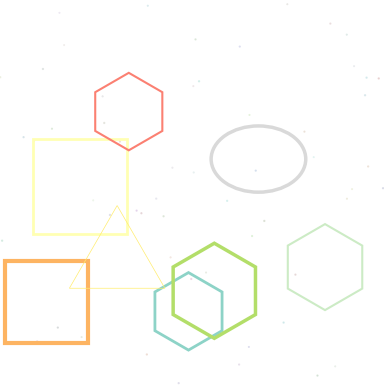[{"shape": "hexagon", "thickness": 2, "radius": 0.5, "center": [0.49, 0.191]}, {"shape": "square", "thickness": 2, "radius": 0.61, "center": [0.208, 0.515]}, {"shape": "hexagon", "thickness": 1.5, "radius": 0.5, "center": [0.334, 0.71]}, {"shape": "square", "thickness": 3, "radius": 0.54, "center": [0.121, 0.215]}, {"shape": "hexagon", "thickness": 2.5, "radius": 0.62, "center": [0.557, 0.245]}, {"shape": "oval", "thickness": 2.5, "radius": 0.61, "center": [0.671, 0.587]}, {"shape": "hexagon", "thickness": 1.5, "radius": 0.56, "center": [0.844, 0.306]}, {"shape": "triangle", "thickness": 0.5, "radius": 0.72, "center": [0.304, 0.323]}]